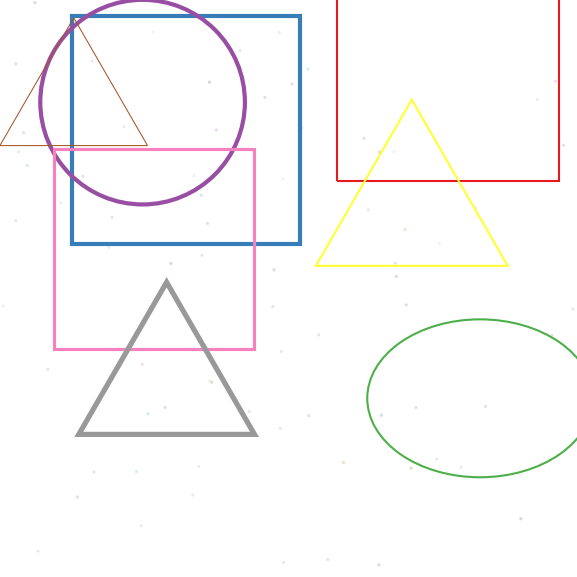[{"shape": "square", "thickness": 1, "radius": 0.96, "center": [0.776, 0.879]}, {"shape": "square", "thickness": 2, "radius": 0.99, "center": [0.322, 0.774]}, {"shape": "oval", "thickness": 1, "radius": 0.98, "center": [0.831, 0.309]}, {"shape": "circle", "thickness": 2, "radius": 0.89, "center": [0.247, 0.822]}, {"shape": "triangle", "thickness": 1, "radius": 0.96, "center": [0.713, 0.635]}, {"shape": "triangle", "thickness": 0.5, "radius": 0.74, "center": [0.128, 0.821]}, {"shape": "square", "thickness": 1.5, "radius": 0.86, "center": [0.266, 0.568]}, {"shape": "triangle", "thickness": 2.5, "radius": 0.88, "center": [0.289, 0.335]}]